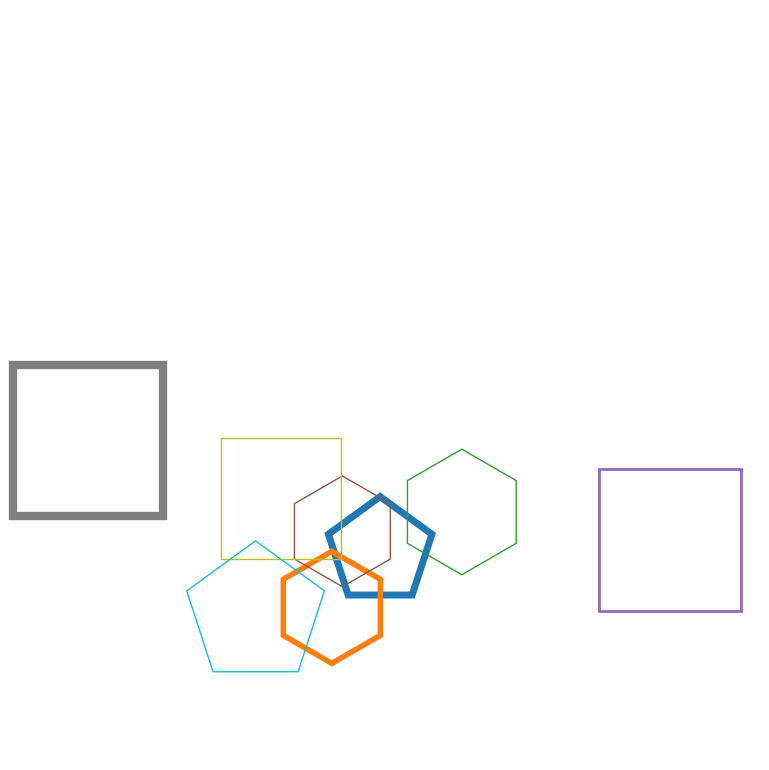[{"shape": "pentagon", "thickness": 2.5, "radius": 0.35, "center": [0.494, 0.284]}, {"shape": "hexagon", "thickness": 2, "radius": 0.36, "center": [0.431, 0.211]}, {"shape": "hexagon", "thickness": 0.5, "radius": 0.41, "center": [0.6, 0.335]}, {"shape": "square", "thickness": 1, "radius": 0.46, "center": [0.87, 0.298]}, {"shape": "hexagon", "thickness": 0.5, "radius": 0.36, "center": [0.445, 0.31]}, {"shape": "square", "thickness": 3, "radius": 0.49, "center": [0.114, 0.428]}, {"shape": "square", "thickness": 0.5, "radius": 0.39, "center": [0.365, 0.353]}, {"shape": "pentagon", "thickness": 0.5, "radius": 0.47, "center": [0.332, 0.204]}]